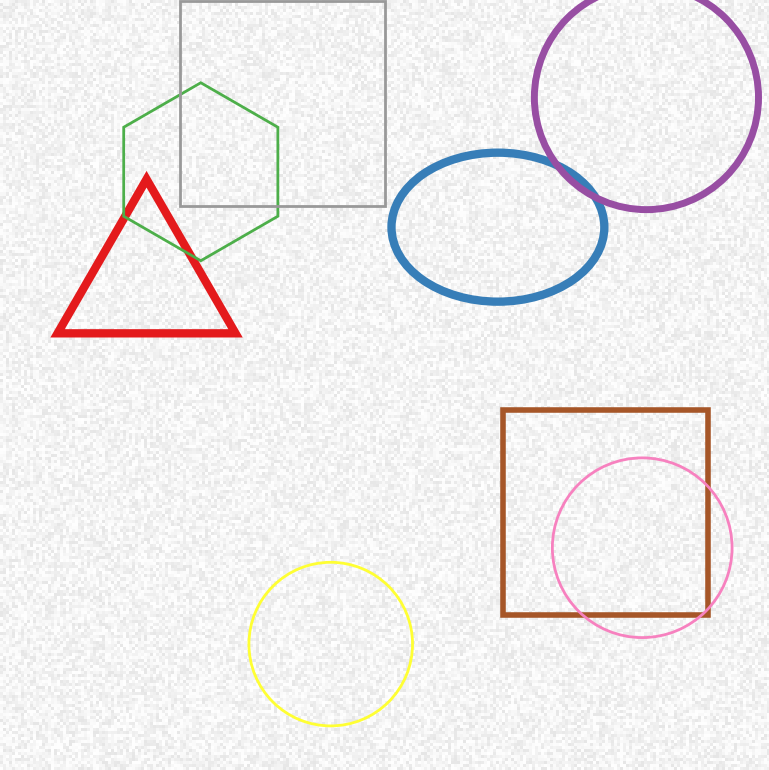[{"shape": "triangle", "thickness": 3, "radius": 0.67, "center": [0.19, 0.634]}, {"shape": "oval", "thickness": 3, "radius": 0.69, "center": [0.647, 0.705]}, {"shape": "hexagon", "thickness": 1, "radius": 0.58, "center": [0.261, 0.777]}, {"shape": "circle", "thickness": 2.5, "radius": 0.73, "center": [0.84, 0.873]}, {"shape": "circle", "thickness": 1, "radius": 0.53, "center": [0.43, 0.164]}, {"shape": "square", "thickness": 2, "radius": 0.67, "center": [0.787, 0.334]}, {"shape": "circle", "thickness": 1, "radius": 0.58, "center": [0.834, 0.289]}, {"shape": "square", "thickness": 1, "radius": 0.67, "center": [0.367, 0.865]}]